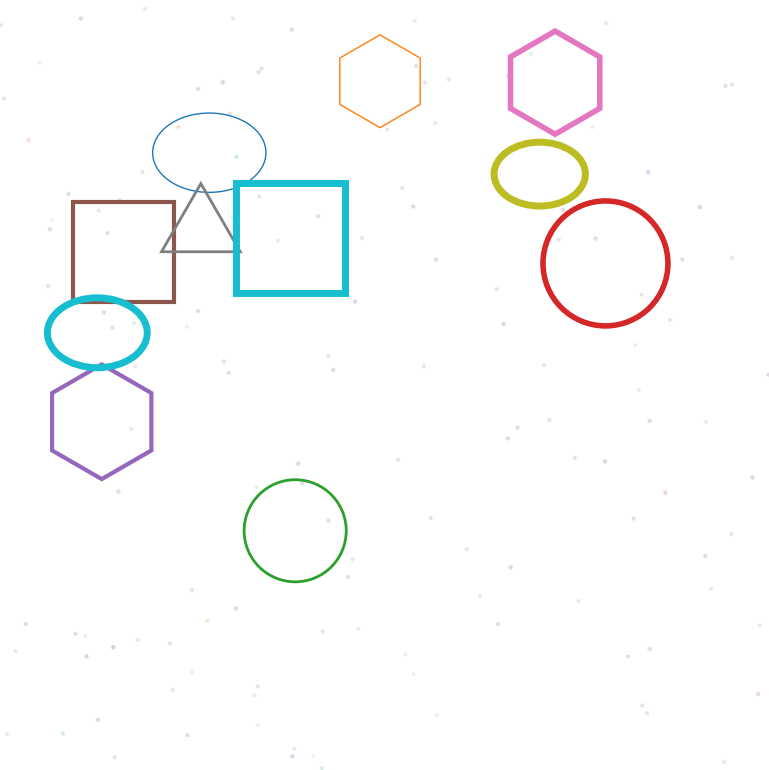[{"shape": "oval", "thickness": 0.5, "radius": 0.37, "center": [0.272, 0.802]}, {"shape": "hexagon", "thickness": 0.5, "radius": 0.3, "center": [0.494, 0.894]}, {"shape": "circle", "thickness": 1, "radius": 0.33, "center": [0.383, 0.311]}, {"shape": "circle", "thickness": 2, "radius": 0.41, "center": [0.786, 0.658]}, {"shape": "hexagon", "thickness": 1.5, "radius": 0.37, "center": [0.132, 0.452]}, {"shape": "square", "thickness": 1.5, "radius": 0.33, "center": [0.16, 0.673]}, {"shape": "hexagon", "thickness": 2, "radius": 0.33, "center": [0.721, 0.893]}, {"shape": "triangle", "thickness": 1, "radius": 0.3, "center": [0.261, 0.703]}, {"shape": "oval", "thickness": 2.5, "radius": 0.3, "center": [0.701, 0.774]}, {"shape": "square", "thickness": 2.5, "radius": 0.36, "center": [0.377, 0.691]}, {"shape": "oval", "thickness": 2.5, "radius": 0.32, "center": [0.126, 0.568]}]